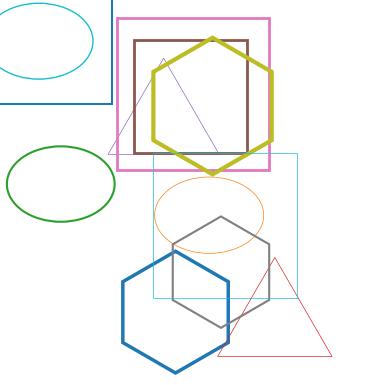[{"shape": "square", "thickness": 1.5, "radius": 0.79, "center": [0.133, 0.886]}, {"shape": "hexagon", "thickness": 2.5, "radius": 0.79, "center": [0.456, 0.189]}, {"shape": "oval", "thickness": 0.5, "radius": 0.71, "center": [0.543, 0.441]}, {"shape": "oval", "thickness": 1.5, "radius": 0.7, "center": [0.158, 0.522]}, {"shape": "triangle", "thickness": 0.5, "radius": 0.86, "center": [0.714, 0.16]}, {"shape": "triangle", "thickness": 0.5, "radius": 0.83, "center": [0.425, 0.682]}, {"shape": "square", "thickness": 2, "radius": 0.73, "center": [0.494, 0.749]}, {"shape": "square", "thickness": 2, "radius": 0.99, "center": [0.502, 0.757]}, {"shape": "hexagon", "thickness": 1.5, "radius": 0.72, "center": [0.574, 0.293]}, {"shape": "hexagon", "thickness": 3, "radius": 0.89, "center": [0.552, 0.725]}, {"shape": "oval", "thickness": 1, "radius": 0.7, "center": [0.101, 0.893]}, {"shape": "square", "thickness": 0.5, "radius": 0.94, "center": [0.583, 0.414]}]